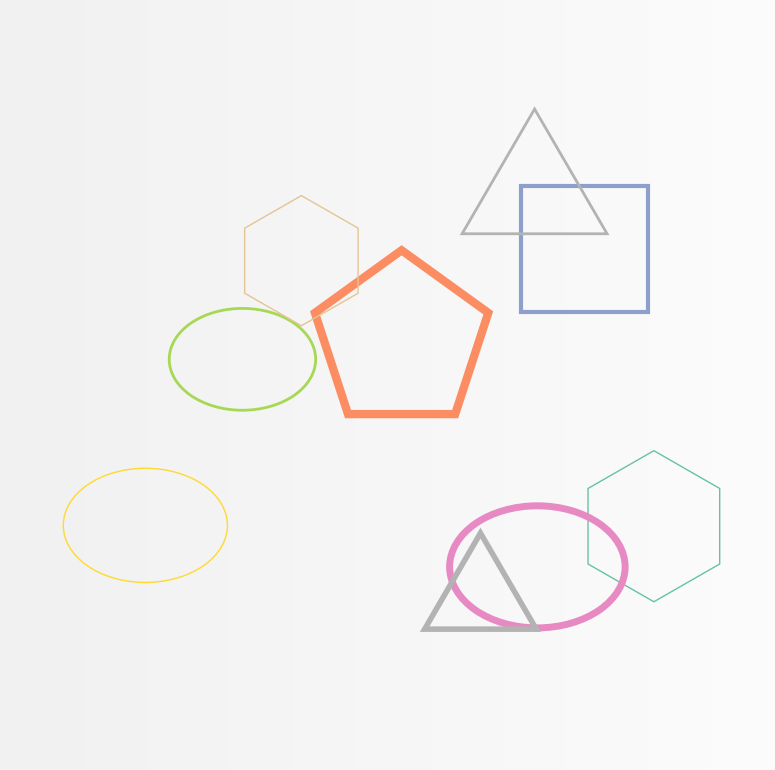[{"shape": "hexagon", "thickness": 0.5, "radius": 0.49, "center": [0.844, 0.317]}, {"shape": "pentagon", "thickness": 3, "radius": 0.59, "center": [0.518, 0.557]}, {"shape": "square", "thickness": 1.5, "radius": 0.41, "center": [0.754, 0.677]}, {"shape": "oval", "thickness": 2.5, "radius": 0.57, "center": [0.693, 0.264]}, {"shape": "oval", "thickness": 1, "radius": 0.47, "center": [0.313, 0.533]}, {"shape": "oval", "thickness": 0.5, "radius": 0.53, "center": [0.188, 0.318]}, {"shape": "hexagon", "thickness": 0.5, "radius": 0.42, "center": [0.389, 0.661]}, {"shape": "triangle", "thickness": 1, "radius": 0.54, "center": [0.69, 0.75]}, {"shape": "triangle", "thickness": 2, "radius": 0.42, "center": [0.62, 0.225]}]